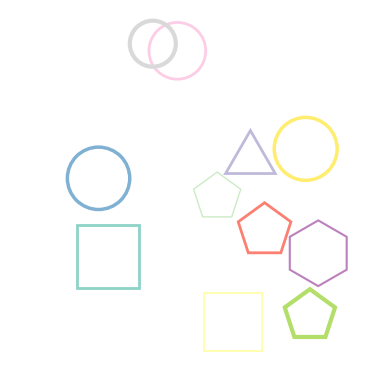[{"shape": "square", "thickness": 2, "radius": 0.4, "center": [0.28, 0.334]}, {"shape": "square", "thickness": 1.5, "radius": 0.38, "center": [0.605, 0.164]}, {"shape": "triangle", "thickness": 2, "radius": 0.37, "center": [0.65, 0.586]}, {"shape": "pentagon", "thickness": 2, "radius": 0.36, "center": [0.687, 0.402]}, {"shape": "circle", "thickness": 2.5, "radius": 0.41, "center": [0.256, 0.537]}, {"shape": "pentagon", "thickness": 3, "radius": 0.34, "center": [0.805, 0.18]}, {"shape": "circle", "thickness": 2, "radius": 0.37, "center": [0.461, 0.868]}, {"shape": "circle", "thickness": 3, "radius": 0.3, "center": [0.397, 0.887]}, {"shape": "hexagon", "thickness": 1.5, "radius": 0.43, "center": [0.827, 0.342]}, {"shape": "pentagon", "thickness": 1, "radius": 0.32, "center": [0.564, 0.489]}, {"shape": "circle", "thickness": 2.5, "radius": 0.41, "center": [0.794, 0.613]}]